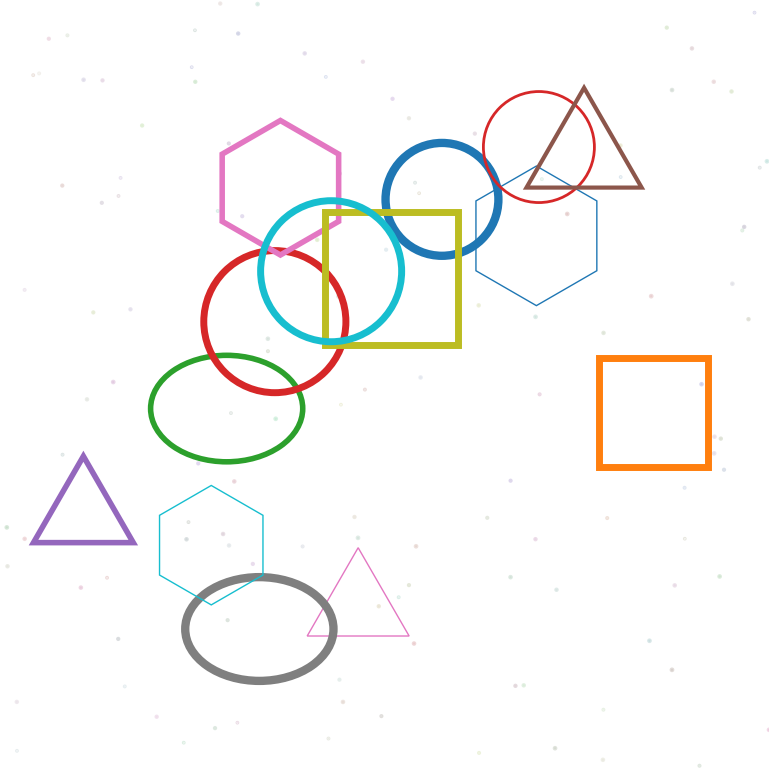[{"shape": "hexagon", "thickness": 0.5, "radius": 0.45, "center": [0.697, 0.694]}, {"shape": "circle", "thickness": 3, "radius": 0.37, "center": [0.574, 0.741]}, {"shape": "square", "thickness": 2.5, "radius": 0.35, "center": [0.849, 0.464]}, {"shape": "oval", "thickness": 2, "radius": 0.49, "center": [0.294, 0.469]}, {"shape": "circle", "thickness": 2.5, "radius": 0.46, "center": [0.357, 0.582]}, {"shape": "circle", "thickness": 1, "radius": 0.36, "center": [0.7, 0.809]}, {"shape": "triangle", "thickness": 2, "radius": 0.37, "center": [0.108, 0.333]}, {"shape": "triangle", "thickness": 1.5, "radius": 0.43, "center": [0.759, 0.8]}, {"shape": "hexagon", "thickness": 2, "radius": 0.44, "center": [0.364, 0.756]}, {"shape": "triangle", "thickness": 0.5, "radius": 0.38, "center": [0.465, 0.212]}, {"shape": "oval", "thickness": 3, "radius": 0.48, "center": [0.337, 0.183]}, {"shape": "square", "thickness": 2.5, "radius": 0.43, "center": [0.508, 0.639]}, {"shape": "hexagon", "thickness": 0.5, "radius": 0.39, "center": [0.274, 0.292]}, {"shape": "circle", "thickness": 2.5, "radius": 0.46, "center": [0.43, 0.648]}]